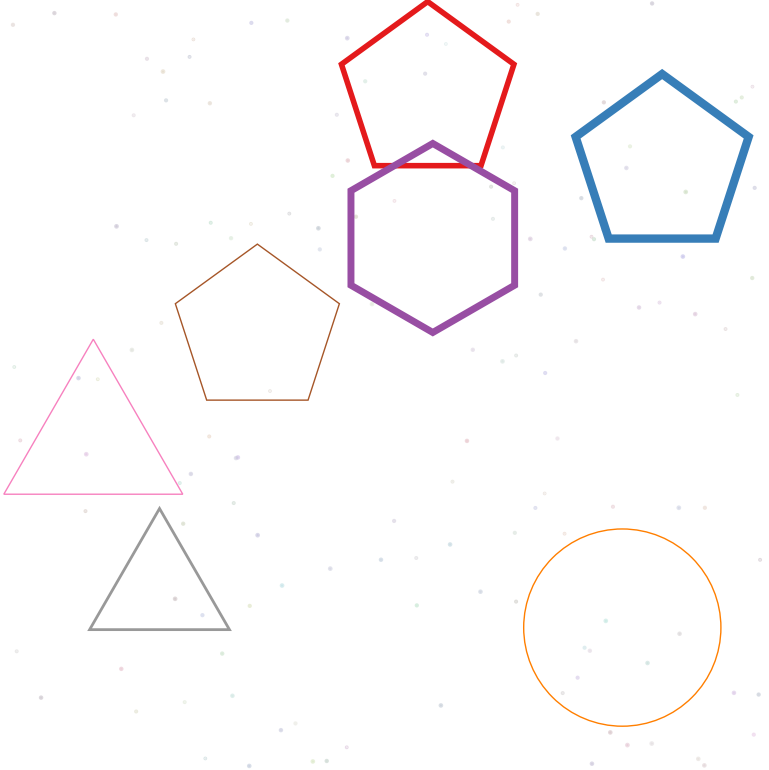[{"shape": "pentagon", "thickness": 2, "radius": 0.59, "center": [0.555, 0.88]}, {"shape": "pentagon", "thickness": 3, "radius": 0.59, "center": [0.86, 0.786]}, {"shape": "hexagon", "thickness": 2.5, "radius": 0.61, "center": [0.562, 0.691]}, {"shape": "circle", "thickness": 0.5, "radius": 0.64, "center": [0.808, 0.185]}, {"shape": "pentagon", "thickness": 0.5, "radius": 0.56, "center": [0.334, 0.571]}, {"shape": "triangle", "thickness": 0.5, "radius": 0.67, "center": [0.121, 0.425]}, {"shape": "triangle", "thickness": 1, "radius": 0.52, "center": [0.207, 0.235]}]